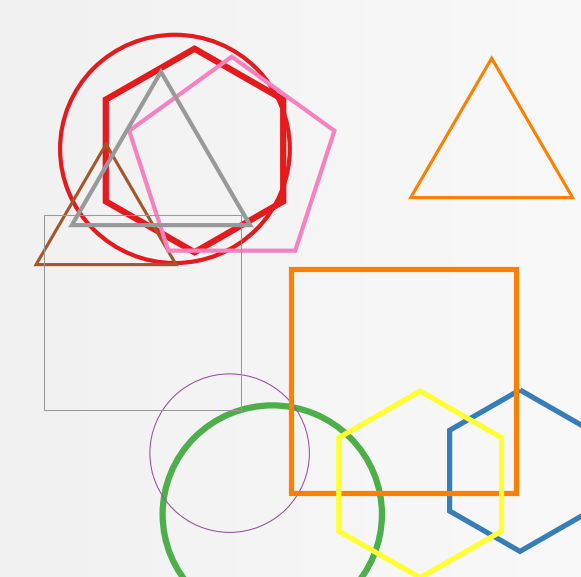[{"shape": "hexagon", "thickness": 3, "radius": 0.88, "center": [0.335, 0.739]}, {"shape": "circle", "thickness": 2, "radius": 0.99, "center": [0.301, 0.741]}, {"shape": "hexagon", "thickness": 2.5, "radius": 0.7, "center": [0.895, 0.184]}, {"shape": "circle", "thickness": 3, "radius": 0.94, "center": [0.468, 0.109]}, {"shape": "circle", "thickness": 0.5, "radius": 0.69, "center": [0.395, 0.214]}, {"shape": "square", "thickness": 2.5, "radius": 0.97, "center": [0.695, 0.34]}, {"shape": "triangle", "thickness": 1.5, "radius": 0.8, "center": [0.846, 0.737]}, {"shape": "hexagon", "thickness": 2.5, "radius": 0.81, "center": [0.723, 0.16]}, {"shape": "triangle", "thickness": 1.5, "radius": 0.69, "center": [0.182, 0.61]}, {"shape": "pentagon", "thickness": 2, "radius": 0.93, "center": [0.399, 0.715]}, {"shape": "triangle", "thickness": 2, "radius": 0.89, "center": [0.277, 0.698]}, {"shape": "square", "thickness": 0.5, "radius": 0.85, "center": [0.245, 0.458]}]